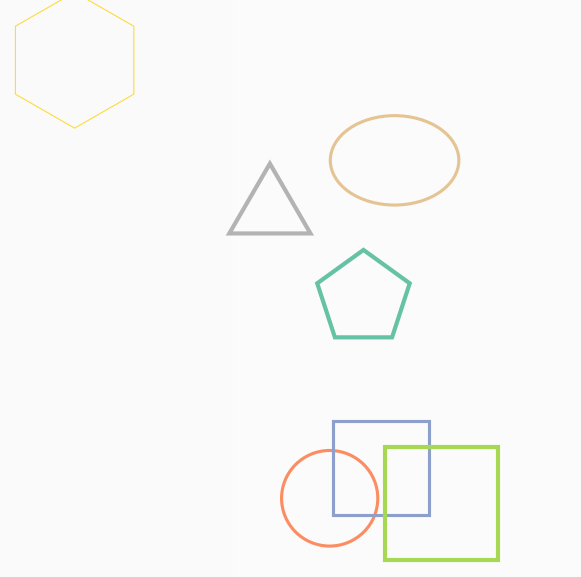[{"shape": "pentagon", "thickness": 2, "radius": 0.42, "center": [0.625, 0.483]}, {"shape": "circle", "thickness": 1.5, "radius": 0.41, "center": [0.567, 0.136]}, {"shape": "square", "thickness": 1.5, "radius": 0.41, "center": [0.655, 0.189]}, {"shape": "square", "thickness": 2, "radius": 0.49, "center": [0.76, 0.127]}, {"shape": "hexagon", "thickness": 0.5, "radius": 0.59, "center": [0.128, 0.895]}, {"shape": "oval", "thickness": 1.5, "radius": 0.55, "center": [0.679, 0.721]}, {"shape": "triangle", "thickness": 2, "radius": 0.4, "center": [0.464, 0.635]}]